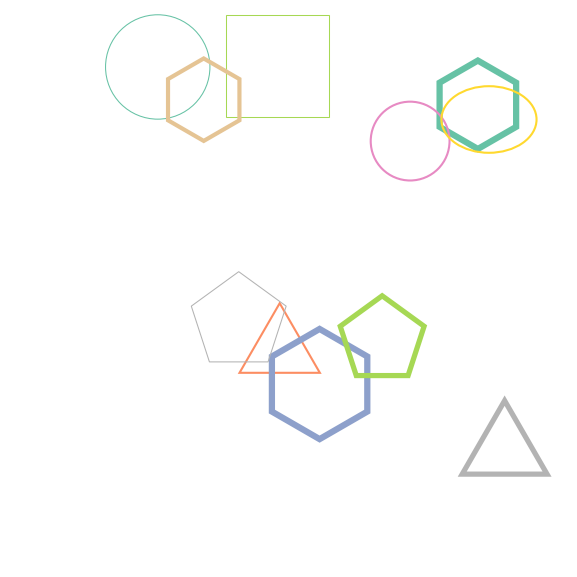[{"shape": "circle", "thickness": 0.5, "radius": 0.45, "center": [0.273, 0.883]}, {"shape": "hexagon", "thickness": 3, "radius": 0.38, "center": [0.827, 0.818]}, {"shape": "triangle", "thickness": 1, "radius": 0.4, "center": [0.484, 0.394]}, {"shape": "hexagon", "thickness": 3, "radius": 0.48, "center": [0.553, 0.334]}, {"shape": "circle", "thickness": 1, "radius": 0.34, "center": [0.71, 0.755]}, {"shape": "pentagon", "thickness": 2.5, "radius": 0.38, "center": [0.662, 0.411]}, {"shape": "square", "thickness": 0.5, "radius": 0.44, "center": [0.48, 0.884]}, {"shape": "oval", "thickness": 1, "radius": 0.41, "center": [0.847, 0.792]}, {"shape": "hexagon", "thickness": 2, "radius": 0.36, "center": [0.353, 0.827]}, {"shape": "triangle", "thickness": 2.5, "radius": 0.42, "center": [0.874, 0.221]}, {"shape": "pentagon", "thickness": 0.5, "radius": 0.43, "center": [0.413, 0.442]}]